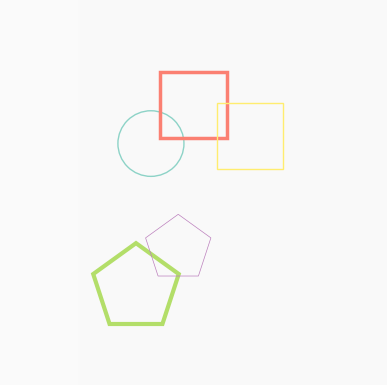[{"shape": "circle", "thickness": 1, "radius": 0.43, "center": [0.389, 0.627]}, {"shape": "square", "thickness": 2.5, "radius": 0.43, "center": [0.5, 0.728]}, {"shape": "pentagon", "thickness": 3, "radius": 0.58, "center": [0.351, 0.252]}, {"shape": "pentagon", "thickness": 0.5, "radius": 0.44, "center": [0.46, 0.355]}, {"shape": "square", "thickness": 1, "radius": 0.43, "center": [0.646, 0.646]}]